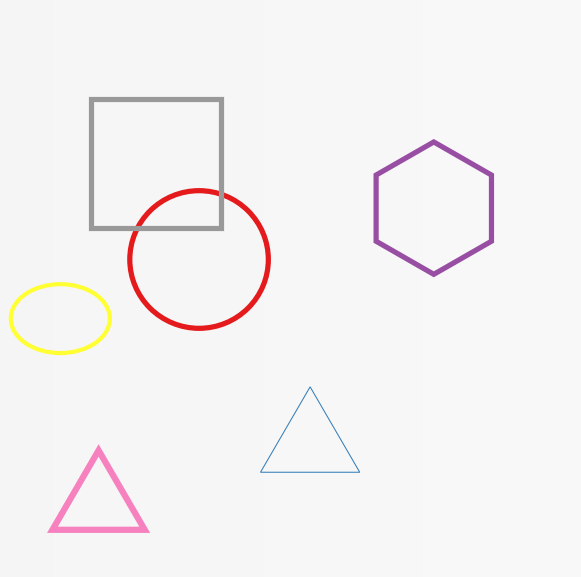[{"shape": "circle", "thickness": 2.5, "radius": 0.6, "center": [0.342, 0.55]}, {"shape": "triangle", "thickness": 0.5, "radius": 0.49, "center": [0.534, 0.231]}, {"shape": "hexagon", "thickness": 2.5, "radius": 0.57, "center": [0.746, 0.639]}, {"shape": "oval", "thickness": 2, "radius": 0.43, "center": [0.104, 0.447]}, {"shape": "triangle", "thickness": 3, "radius": 0.46, "center": [0.17, 0.128]}, {"shape": "square", "thickness": 2.5, "radius": 0.56, "center": [0.269, 0.717]}]